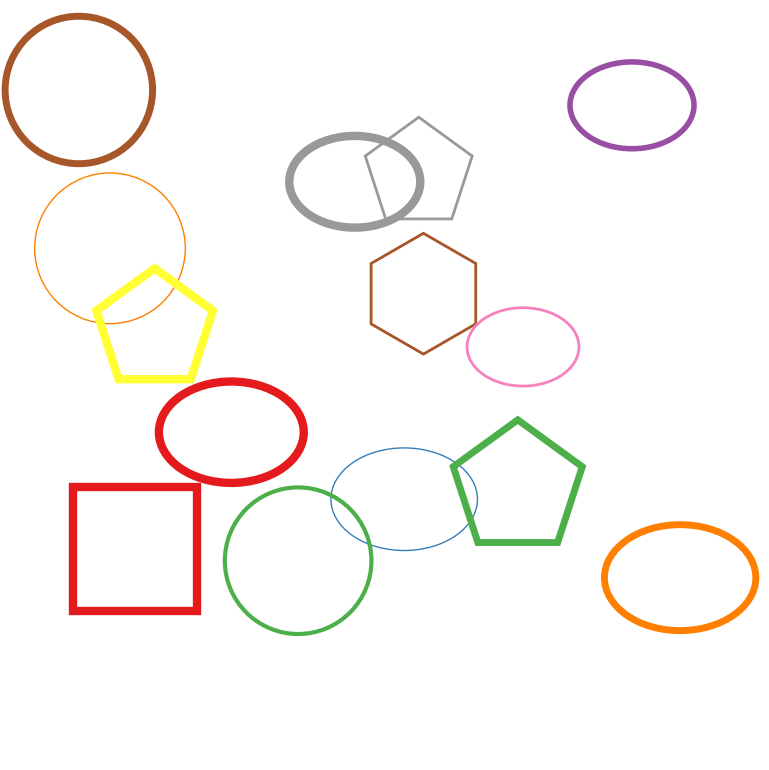[{"shape": "oval", "thickness": 3, "radius": 0.47, "center": [0.3, 0.439]}, {"shape": "square", "thickness": 3, "radius": 0.4, "center": [0.175, 0.287]}, {"shape": "oval", "thickness": 0.5, "radius": 0.48, "center": [0.525, 0.352]}, {"shape": "pentagon", "thickness": 2.5, "radius": 0.44, "center": [0.672, 0.367]}, {"shape": "circle", "thickness": 1.5, "radius": 0.48, "center": [0.387, 0.272]}, {"shape": "oval", "thickness": 2, "radius": 0.4, "center": [0.821, 0.863]}, {"shape": "oval", "thickness": 2.5, "radius": 0.49, "center": [0.883, 0.25]}, {"shape": "circle", "thickness": 0.5, "radius": 0.49, "center": [0.143, 0.678]}, {"shape": "pentagon", "thickness": 3, "radius": 0.4, "center": [0.201, 0.572]}, {"shape": "circle", "thickness": 2.5, "radius": 0.48, "center": [0.102, 0.883]}, {"shape": "hexagon", "thickness": 1, "radius": 0.39, "center": [0.55, 0.619]}, {"shape": "oval", "thickness": 1, "radius": 0.36, "center": [0.679, 0.549]}, {"shape": "pentagon", "thickness": 1, "radius": 0.37, "center": [0.544, 0.775]}, {"shape": "oval", "thickness": 3, "radius": 0.43, "center": [0.461, 0.764]}]